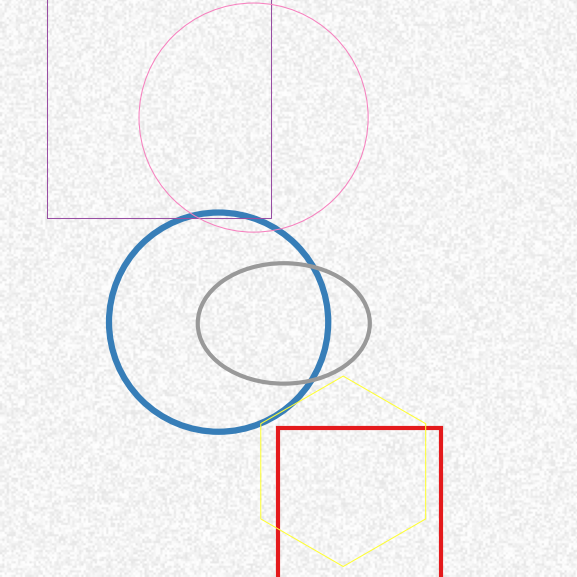[{"shape": "square", "thickness": 2, "radius": 0.71, "center": [0.623, 0.116]}, {"shape": "circle", "thickness": 3, "radius": 0.95, "center": [0.379, 0.441]}, {"shape": "square", "thickness": 0.5, "radius": 0.97, "center": [0.275, 0.814]}, {"shape": "hexagon", "thickness": 0.5, "radius": 0.82, "center": [0.594, 0.183]}, {"shape": "circle", "thickness": 0.5, "radius": 0.99, "center": [0.439, 0.796]}, {"shape": "oval", "thickness": 2, "radius": 0.74, "center": [0.491, 0.439]}]